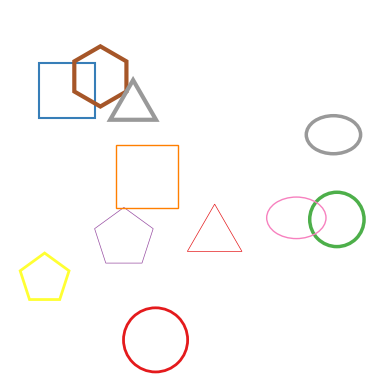[{"shape": "circle", "thickness": 2, "radius": 0.42, "center": [0.404, 0.117]}, {"shape": "triangle", "thickness": 0.5, "radius": 0.41, "center": [0.558, 0.388]}, {"shape": "square", "thickness": 1.5, "radius": 0.36, "center": [0.174, 0.765]}, {"shape": "circle", "thickness": 2.5, "radius": 0.35, "center": [0.875, 0.43]}, {"shape": "pentagon", "thickness": 0.5, "radius": 0.4, "center": [0.322, 0.381]}, {"shape": "square", "thickness": 1, "radius": 0.41, "center": [0.382, 0.542]}, {"shape": "pentagon", "thickness": 2, "radius": 0.33, "center": [0.116, 0.276]}, {"shape": "hexagon", "thickness": 3, "radius": 0.39, "center": [0.261, 0.801]}, {"shape": "oval", "thickness": 1, "radius": 0.39, "center": [0.77, 0.434]}, {"shape": "oval", "thickness": 2.5, "radius": 0.35, "center": [0.866, 0.65]}, {"shape": "triangle", "thickness": 3, "radius": 0.34, "center": [0.346, 0.723]}]